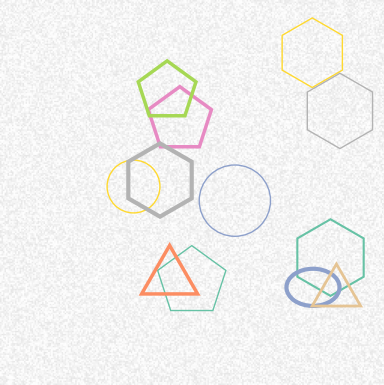[{"shape": "pentagon", "thickness": 1, "radius": 0.47, "center": [0.498, 0.269]}, {"shape": "hexagon", "thickness": 1.5, "radius": 0.5, "center": [0.858, 0.331]}, {"shape": "triangle", "thickness": 2.5, "radius": 0.42, "center": [0.441, 0.279]}, {"shape": "circle", "thickness": 1, "radius": 0.46, "center": [0.61, 0.479]}, {"shape": "oval", "thickness": 3, "radius": 0.34, "center": [0.813, 0.254]}, {"shape": "pentagon", "thickness": 2.5, "radius": 0.43, "center": [0.467, 0.689]}, {"shape": "pentagon", "thickness": 2.5, "radius": 0.39, "center": [0.434, 0.763]}, {"shape": "hexagon", "thickness": 1, "radius": 0.45, "center": [0.811, 0.863]}, {"shape": "circle", "thickness": 1, "radius": 0.34, "center": [0.347, 0.516]}, {"shape": "triangle", "thickness": 2, "radius": 0.36, "center": [0.874, 0.242]}, {"shape": "hexagon", "thickness": 1, "radius": 0.49, "center": [0.883, 0.712]}, {"shape": "hexagon", "thickness": 3, "radius": 0.48, "center": [0.416, 0.532]}]